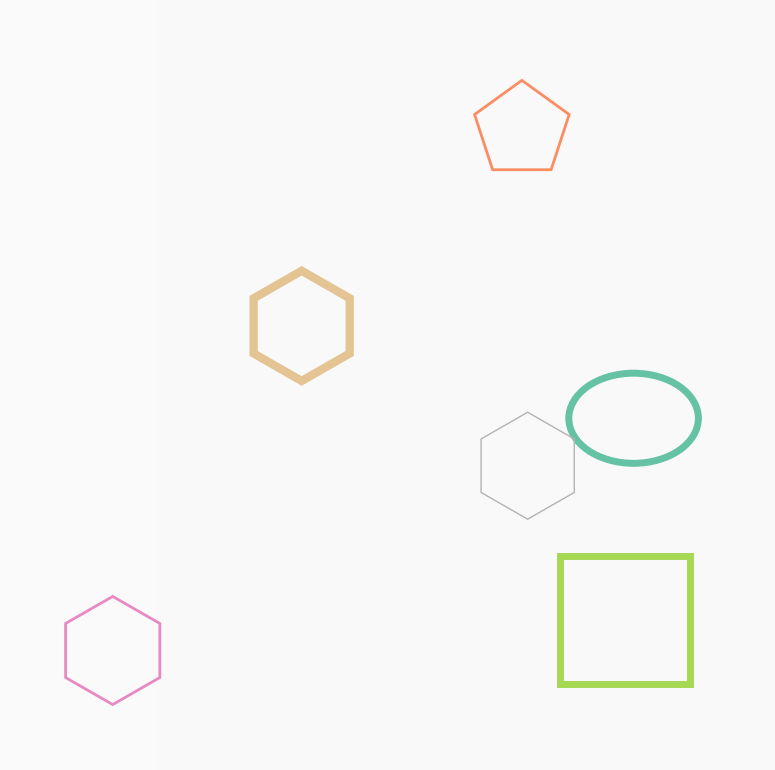[{"shape": "oval", "thickness": 2.5, "radius": 0.42, "center": [0.818, 0.457]}, {"shape": "pentagon", "thickness": 1, "radius": 0.32, "center": [0.673, 0.831]}, {"shape": "hexagon", "thickness": 1, "radius": 0.35, "center": [0.145, 0.155]}, {"shape": "square", "thickness": 2.5, "radius": 0.42, "center": [0.807, 0.195]}, {"shape": "hexagon", "thickness": 3, "radius": 0.36, "center": [0.389, 0.577]}, {"shape": "hexagon", "thickness": 0.5, "radius": 0.35, "center": [0.681, 0.395]}]